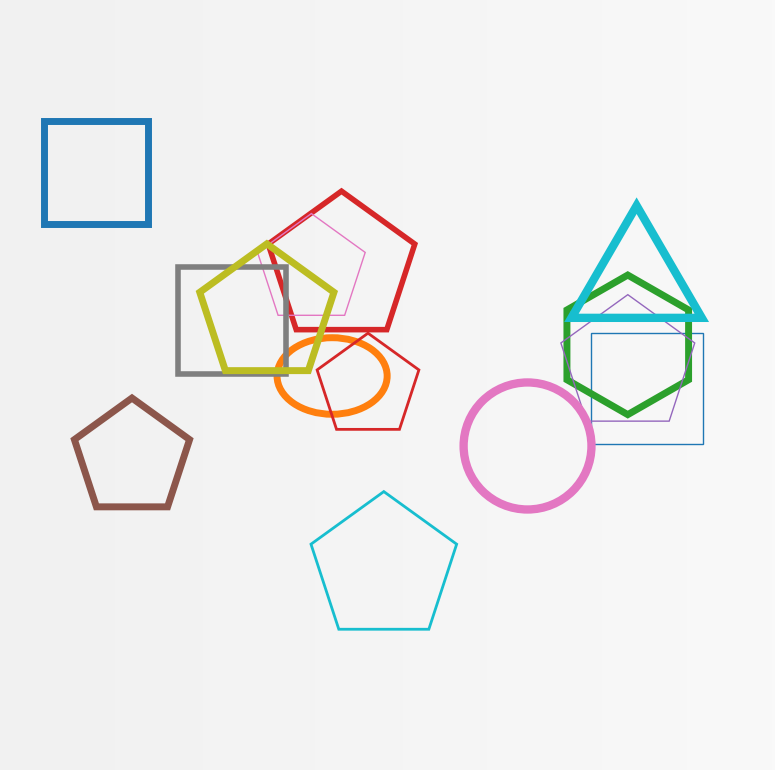[{"shape": "square", "thickness": 2.5, "radius": 0.34, "center": [0.124, 0.776]}, {"shape": "square", "thickness": 0.5, "radius": 0.36, "center": [0.835, 0.495]}, {"shape": "oval", "thickness": 2.5, "radius": 0.36, "center": [0.429, 0.512]}, {"shape": "hexagon", "thickness": 2.5, "radius": 0.45, "center": [0.81, 0.552]}, {"shape": "pentagon", "thickness": 2, "radius": 0.5, "center": [0.441, 0.652]}, {"shape": "pentagon", "thickness": 1, "radius": 0.35, "center": [0.475, 0.498]}, {"shape": "pentagon", "thickness": 0.5, "radius": 0.45, "center": [0.81, 0.527]}, {"shape": "pentagon", "thickness": 2.5, "radius": 0.39, "center": [0.17, 0.405]}, {"shape": "pentagon", "thickness": 0.5, "radius": 0.37, "center": [0.402, 0.65]}, {"shape": "circle", "thickness": 3, "radius": 0.41, "center": [0.681, 0.421]}, {"shape": "square", "thickness": 2, "radius": 0.35, "center": [0.299, 0.584]}, {"shape": "pentagon", "thickness": 2.5, "radius": 0.46, "center": [0.344, 0.592]}, {"shape": "pentagon", "thickness": 1, "radius": 0.49, "center": [0.495, 0.263]}, {"shape": "triangle", "thickness": 3, "radius": 0.49, "center": [0.821, 0.636]}]